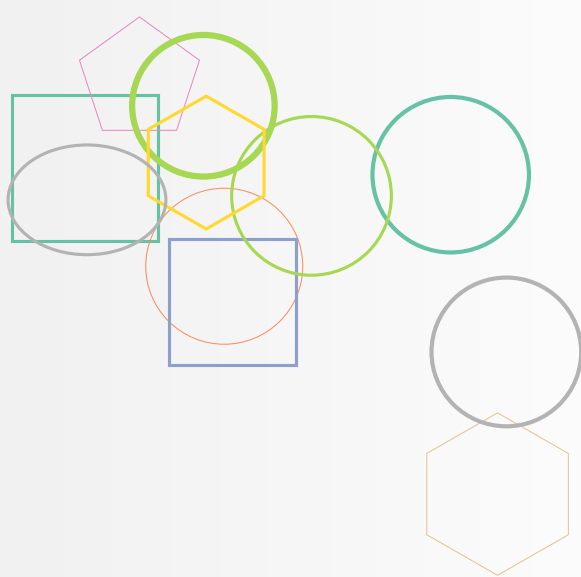[{"shape": "square", "thickness": 1.5, "radius": 0.63, "center": [0.146, 0.708]}, {"shape": "circle", "thickness": 2, "radius": 0.67, "center": [0.775, 0.697]}, {"shape": "circle", "thickness": 0.5, "radius": 0.68, "center": [0.386, 0.538]}, {"shape": "square", "thickness": 1.5, "radius": 0.55, "center": [0.4, 0.476]}, {"shape": "pentagon", "thickness": 0.5, "radius": 0.54, "center": [0.24, 0.861]}, {"shape": "circle", "thickness": 3, "radius": 0.61, "center": [0.35, 0.816]}, {"shape": "circle", "thickness": 1.5, "radius": 0.69, "center": [0.536, 0.66]}, {"shape": "hexagon", "thickness": 1.5, "radius": 0.57, "center": [0.355, 0.718]}, {"shape": "hexagon", "thickness": 0.5, "radius": 0.7, "center": [0.856, 0.144]}, {"shape": "oval", "thickness": 1.5, "radius": 0.68, "center": [0.15, 0.653]}, {"shape": "circle", "thickness": 2, "radius": 0.64, "center": [0.871, 0.39]}]